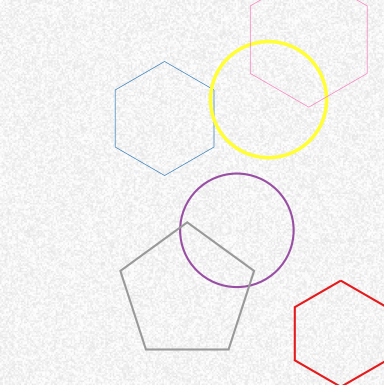[{"shape": "hexagon", "thickness": 1.5, "radius": 0.69, "center": [0.885, 0.133]}, {"shape": "hexagon", "thickness": 0.5, "radius": 0.74, "center": [0.428, 0.692]}, {"shape": "circle", "thickness": 1.5, "radius": 0.74, "center": [0.615, 0.402]}, {"shape": "circle", "thickness": 2.5, "radius": 0.75, "center": [0.698, 0.741]}, {"shape": "hexagon", "thickness": 0.5, "radius": 0.88, "center": [0.802, 0.897]}, {"shape": "pentagon", "thickness": 1.5, "radius": 0.91, "center": [0.486, 0.24]}]